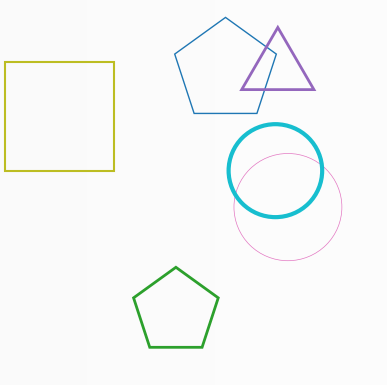[{"shape": "pentagon", "thickness": 1, "radius": 0.69, "center": [0.582, 0.817]}, {"shape": "pentagon", "thickness": 2, "radius": 0.57, "center": [0.454, 0.191]}, {"shape": "triangle", "thickness": 2, "radius": 0.54, "center": [0.717, 0.821]}, {"shape": "circle", "thickness": 0.5, "radius": 0.7, "center": [0.743, 0.462]}, {"shape": "square", "thickness": 1.5, "radius": 0.71, "center": [0.154, 0.698]}, {"shape": "circle", "thickness": 3, "radius": 0.6, "center": [0.711, 0.557]}]